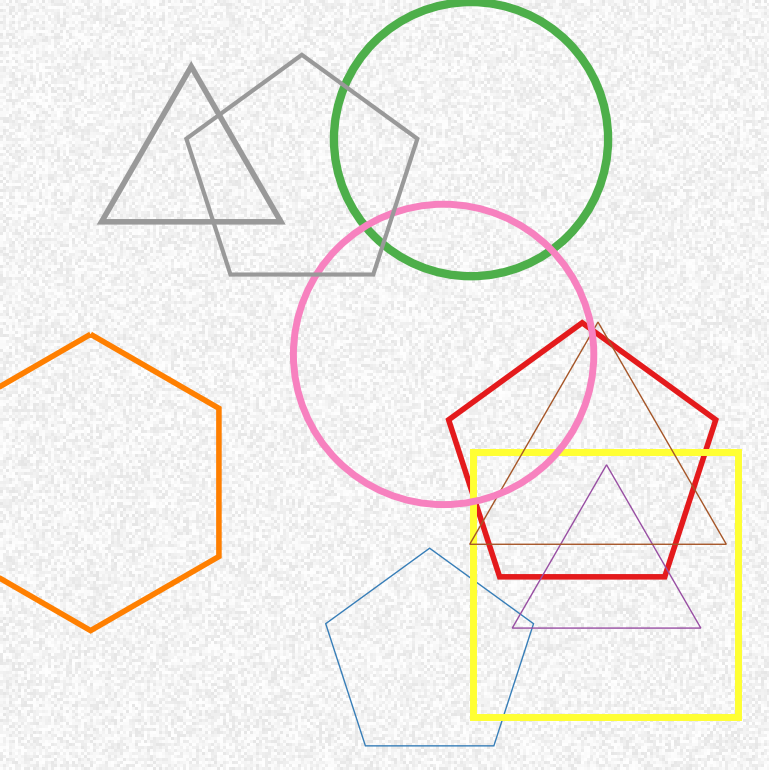[{"shape": "pentagon", "thickness": 2, "radius": 0.91, "center": [0.756, 0.398]}, {"shape": "pentagon", "thickness": 0.5, "radius": 0.71, "center": [0.558, 0.146]}, {"shape": "circle", "thickness": 3, "radius": 0.89, "center": [0.612, 0.819]}, {"shape": "triangle", "thickness": 0.5, "radius": 0.71, "center": [0.788, 0.255]}, {"shape": "hexagon", "thickness": 2, "radius": 0.96, "center": [0.118, 0.373]}, {"shape": "square", "thickness": 2.5, "radius": 0.86, "center": [0.786, 0.24]}, {"shape": "triangle", "thickness": 0.5, "radius": 0.96, "center": [0.777, 0.389]}, {"shape": "circle", "thickness": 2.5, "radius": 0.98, "center": [0.576, 0.54]}, {"shape": "pentagon", "thickness": 1.5, "radius": 0.79, "center": [0.392, 0.771]}, {"shape": "triangle", "thickness": 2, "radius": 0.67, "center": [0.248, 0.779]}]